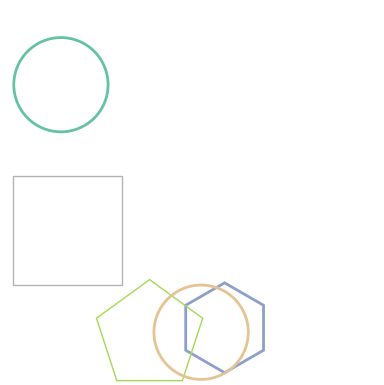[{"shape": "circle", "thickness": 2, "radius": 0.61, "center": [0.158, 0.78]}, {"shape": "hexagon", "thickness": 2, "radius": 0.58, "center": [0.583, 0.149]}, {"shape": "pentagon", "thickness": 1, "radius": 0.73, "center": [0.389, 0.129]}, {"shape": "circle", "thickness": 2, "radius": 0.61, "center": [0.522, 0.137]}, {"shape": "square", "thickness": 1, "radius": 0.71, "center": [0.176, 0.4]}]